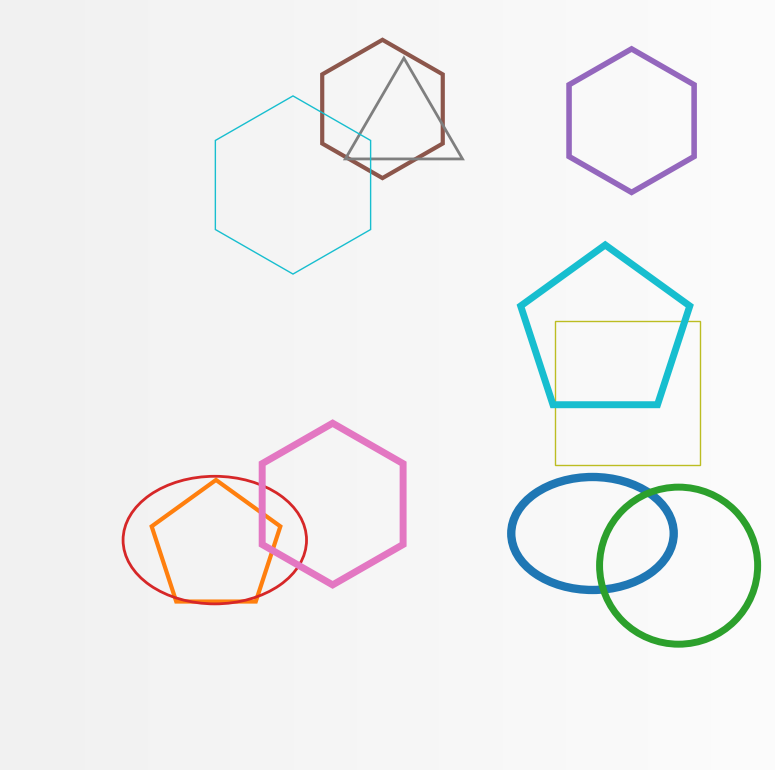[{"shape": "oval", "thickness": 3, "radius": 0.52, "center": [0.765, 0.307]}, {"shape": "pentagon", "thickness": 1.5, "radius": 0.44, "center": [0.279, 0.289]}, {"shape": "circle", "thickness": 2.5, "radius": 0.51, "center": [0.876, 0.265]}, {"shape": "oval", "thickness": 1, "radius": 0.59, "center": [0.277, 0.299]}, {"shape": "hexagon", "thickness": 2, "radius": 0.47, "center": [0.815, 0.843]}, {"shape": "hexagon", "thickness": 1.5, "radius": 0.45, "center": [0.494, 0.859]}, {"shape": "hexagon", "thickness": 2.5, "radius": 0.52, "center": [0.429, 0.345]}, {"shape": "triangle", "thickness": 1, "radius": 0.44, "center": [0.521, 0.837]}, {"shape": "square", "thickness": 0.5, "radius": 0.47, "center": [0.81, 0.49]}, {"shape": "pentagon", "thickness": 2.5, "radius": 0.57, "center": [0.781, 0.567]}, {"shape": "hexagon", "thickness": 0.5, "radius": 0.58, "center": [0.378, 0.76]}]